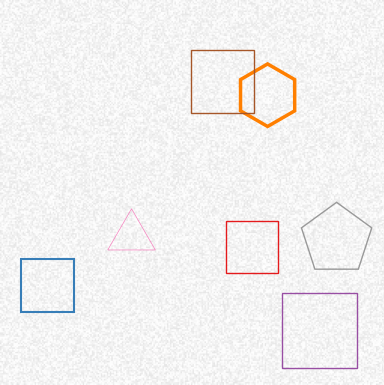[{"shape": "square", "thickness": 1, "radius": 0.34, "center": [0.654, 0.359]}, {"shape": "square", "thickness": 1.5, "radius": 0.34, "center": [0.123, 0.259]}, {"shape": "square", "thickness": 1, "radius": 0.49, "center": [0.831, 0.141]}, {"shape": "hexagon", "thickness": 2.5, "radius": 0.41, "center": [0.695, 0.753]}, {"shape": "square", "thickness": 1, "radius": 0.41, "center": [0.578, 0.789]}, {"shape": "triangle", "thickness": 0.5, "radius": 0.36, "center": [0.342, 0.386]}, {"shape": "pentagon", "thickness": 1, "radius": 0.48, "center": [0.874, 0.379]}]